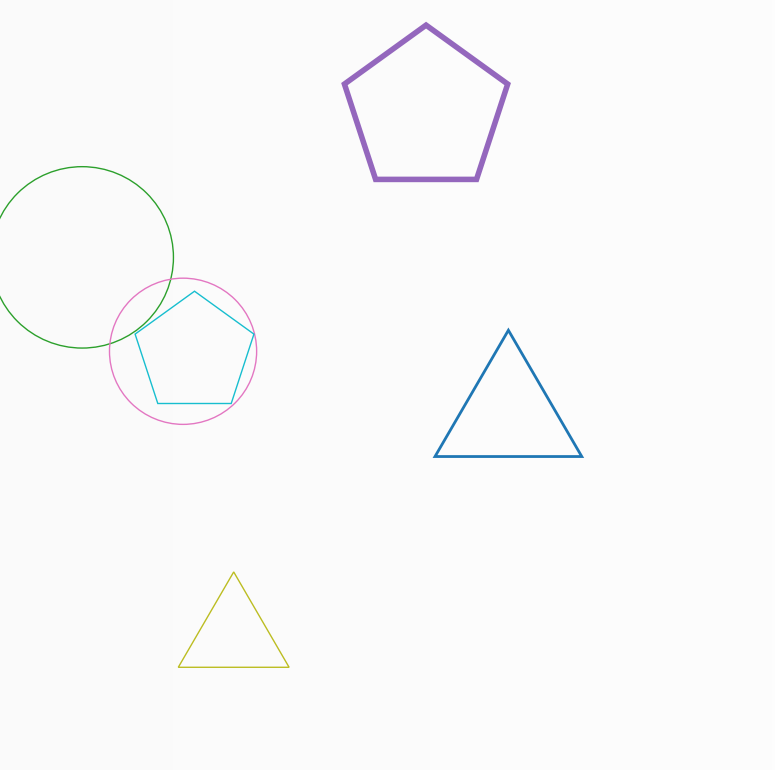[{"shape": "triangle", "thickness": 1, "radius": 0.55, "center": [0.656, 0.462]}, {"shape": "circle", "thickness": 0.5, "radius": 0.59, "center": [0.106, 0.666]}, {"shape": "pentagon", "thickness": 2, "radius": 0.55, "center": [0.55, 0.857]}, {"shape": "circle", "thickness": 0.5, "radius": 0.47, "center": [0.236, 0.544]}, {"shape": "triangle", "thickness": 0.5, "radius": 0.41, "center": [0.302, 0.175]}, {"shape": "pentagon", "thickness": 0.5, "radius": 0.4, "center": [0.251, 0.541]}]